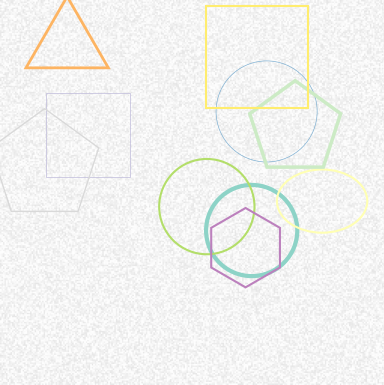[{"shape": "circle", "thickness": 3, "radius": 0.59, "center": [0.654, 0.401]}, {"shape": "oval", "thickness": 1.5, "radius": 0.59, "center": [0.837, 0.478]}, {"shape": "square", "thickness": 0.5, "radius": 0.54, "center": [0.229, 0.65]}, {"shape": "circle", "thickness": 0.5, "radius": 0.66, "center": [0.693, 0.711]}, {"shape": "triangle", "thickness": 2, "radius": 0.62, "center": [0.174, 0.886]}, {"shape": "circle", "thickness": 1.5, "radius": 0.62, "center": [0.537, 0.463]}, {"shape": "pentagon", "thickness": 1, "radius": 0.74, "center": [0.116, 0.57]}, {"shape": "hexagon", "thickness": 1.5, "radius": 0.52, "center": [0.638, 0.357]}, {"shape": "pentagon", "thickness": 2.5, "radius": 0.62, "center": [0.767, 0.666]}, {"shape": "square", "thickness": 1.5, "radius": 0.66, "center": [0.667, 0.851]}]